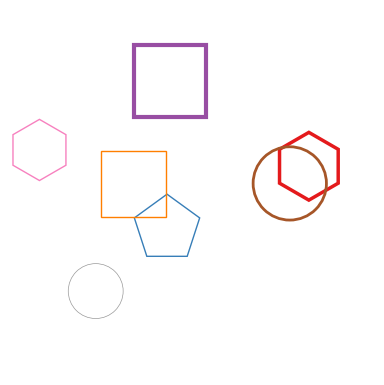[{"shape": "hexagon", "thickness": 2.5, "radius": 0.44, "center": [0.802, 0.568]}, {"shape": "pentagon", "thickness": 1, "radius": 0.45, "center": [0.434, 0.406]}, {"shape": "square", "thickness": 3, "radius": 0.47, "center": [0.442, 0.79]}, {"shape": "square", "thickness": 1, "radius": 0.43, "center": [0.347, 0.522]}, {"shape": "circle", "thickness": 2, "radius": 0.48, "center": [0.753, 0.524]}, {"shape": "hexagon", "thickness": 1, "radius": 0.4, "center": [0.102, 0.611]}, {"shape": "circle", "thickness": 0.5, "radius": 0.36, "center": [0.249, 0.244]}]